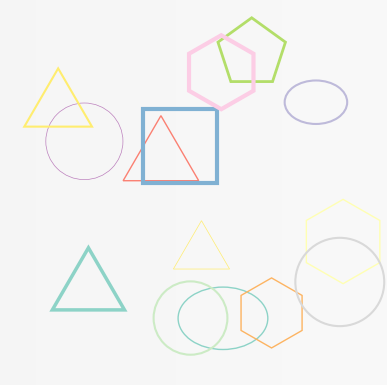[{"shape": "oval", "thickness": 1, "radius": 0.58, "center": [0.575, 0.173]}, {"shape": "triangle", "thickness": 2.5, "radius": 0.54, "center": [0.228, 0.249]}, {"shape": "hexagon", "thickness": 1, "radius": 0.55, "center": [0.885, 0.373]}, {"shape": "oval", "thickness": 1.5, "radius": 0.4, "center": [0.815, 0.734]}, {"shape": "triangle", "thickness": 1, "radius": 0.56, "center": [0.415, 0.587]}, {"shape": "square", "thickness": 3, "radius": 0.48, "center": [0.465, 0.621]}, {"shape": "hexagon", "thickness": 1, "radius": 0.45, "center": [0.701, 0.187]}, {"shape": "pentagon", "thickness": 2, "radius": 0.46, "center": [0.65, 0.862]}, {"shape": "hexagon", "thickness": 3, "radius": 0.48, "center": [0.571, 0.812]}, {"shape": "circle", "thickness": 1.5, "radius": 0.57, "center": [0.877, 0.268]}, {"shape": "circle", "thickness": 0.5, "radius": 0.5, "center": [0.218, 0.633]}, {"shape": "circle", "thickness": 1.5, "radius": 0.48, "center": [0.492, 0.174]}, {"shape": "triangle", "thickness": 0.5, "radius": 0.42, "center": [0.52, 0.343]}, {"shape": "triangle", "thickness": 1.5, "radius": 0.5, "center": [0.15, 0.722]}]